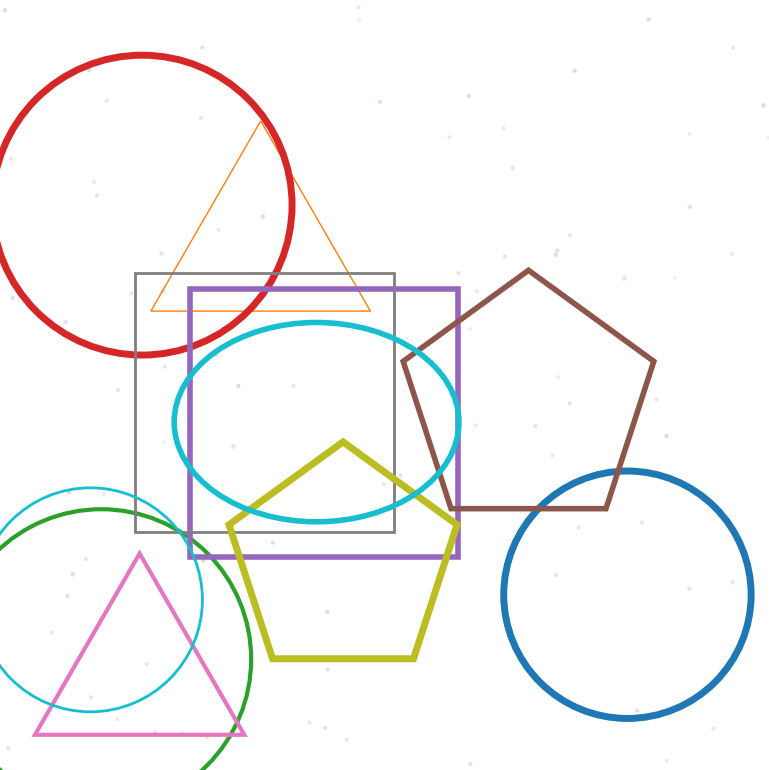[{"shape": "circle", "thickness": 2.5, "radius": 0.8, "center": [0.815, 0.228]}, {"shape": "triangle", "thickness": 0.5, "radius": 0.82, "center": [0.339, 0.678]}, {"shape": "circle", "thickness": 1.5, "radius": 0.97, "center": [0.131, 0.144]}, {"shape": "circle", "thickness": 2.5, "radius": 0.97, "center": [0.185, 0.734]}, {"shape": "square", "thickness": 2, "radius": 0.87, "center": [0.421, 0.45]}, {"shape": "pentagon", "thickness": 2, "radius": 0.86, "center": [0.686, 0.478]}, {"shape": "triangle", "thickness": 1.5, "radius": 0.78, "center": [0.181, 0.124]}, {"shape": "square", "thickness": 1, "radius": 0.84, "center": [0.344, 0.477]}, {"shape": "pentagon", "thickness": 2.5, "radius": 0.78, "center": [0.445, 0.27]}, {"shape": "oval", "thickness": 2, "radius": 0.92, "center": [0.411, 0.452]}, {"shape": "circle", "thickness": 1, "radius": 0.73, "center": [0.117, 0.221]}]